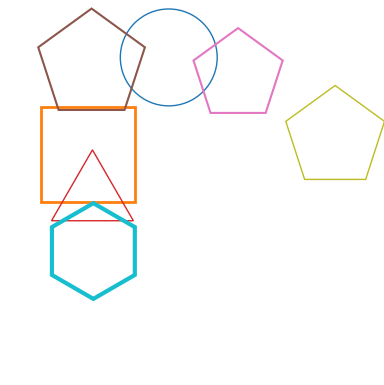[{"shape": "circle", "thickness": 1, "radius": 0.63, "center": [0.438, 0.851]}, {"shape": "square", "thickness": 2, "radius": 0.62, "center": [0.229, 0.598]}, {"shape": "triangle", "thickness": 1, "radius": 0.61, "center": [0.24, 0.488]}, {"shape": "pentagon", "thickness": 1.5, "radius": 0.73, "center": [0.238, 0.832]}, {"shape": "pentagon", "thickness": 1.5, "radius": 0.61, "center": [0.618, 0.805]}, {"shape": "pentagon", "thickness": 1, "radius": 0.67, "center": [0.871, 0.643]}, {"shape": "hexagon", "thickness": 3, "radius": 0.62, "center": [0.243, 0.348]}]